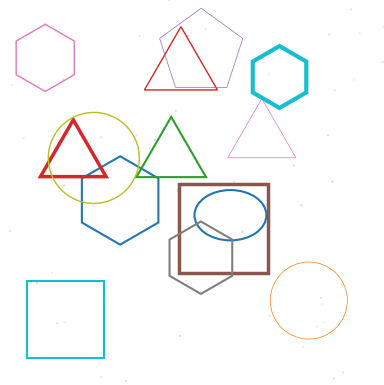[{"shape": "oval", "thickness": 1.5, "radius": 0.47, "center": [0.599, 0.441]}, {"shape": "hexagon", "thickness": 1.5, "radius": 0.57, "center": [0.312, 0.479]}, {"shape": "circle", "thickness": 0.5, "radius": 0.5, "center": [0.802, 0.219]}, {"shape": "triangle", "thickness": 1.5, "radius": 0.52, "center": [0.445, 0.592]}, {"shape": "triangle", "thickness": 1, "radius": 0.55, "center": [0.47, 0.821]}, {"shape": "triangle", "thickness": 2.5, "radius": 0.49, "center": [0.19, 0.59]}, {"shape": "pentagon", "thickness": 0.5, "radius": 0.57, "center": [0.523, 0.865]}, {"shape": "square", "thickness": 2.5, "radius": 0.58, "center": [0.58, 0.406]}, {"shape": "triangle", "thickness": 0.5, "radius": 0.51, "center": [0.68, 0.641]}, {"shape": "hexagon", "thickness": 1, "radius": 0.44, "center": [0.118, 0.85]}, {"shape": "hexagon", "thickness": 1.5, "radius": 0.47, "center": [0.522, 0.331]}, {"shape": "circle", "thickness": 1, "radius": 0.59, "center": [0.244, 0.59]}, {"shape": "square", "thickness": 1.5, "radius": 0.5, "center": [0.17, 0.17]}, {"shape": "hexagon", "thickness": 3, "radius": 0.4, "center": [0.726, 0.8]}]